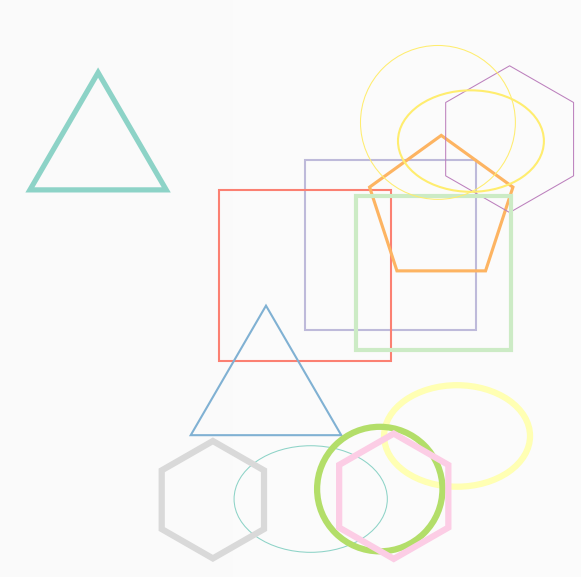[{"shape": "oval", "thickness": 0.5, "radius": 0.66, "center": [0.535, 0.135]}, {"shape": "triangle", "thickness": 2.5, "radius": 0.68, "center": [0.169, 0.738]}, {"shape": "oval", "thickness": 3, "radius": 0.63, "center": [0.786, 0.244]}, {"shape": "square", "thickness": 1, "radius": 0.73, "center": [0.672, 0.575]}, {"shape": "square", "thickness": 1, "radius": 0.74, "center": [0.525, 0.523]}, {"shape": "triangle", "thickness": 1, "radius": 0.75, "center": [0.458, 0.32]}, {"shape": "pentagon", "thickness": 1.5, "radius": 0.65, "center": [0.759, 0.635]}, {"shape": "circle", "thickness": 3, "radius": 0.54, "center": [0.653, 0.152]}, {"shape": "hexagon", "thickness": 3, "radius": 0.54, "center": [0.677, 0.14]}, {"shape": "hexagon", "thickness": 3, "radius": 0.51, "center": [0.366, 0.134]}, {"shape": "hexagon", "thickness": 0.5, "radius": 0.64, "center": [0.877, 0.758]}, {"shape": "square", "thickness": 2, "radius": 0.67, "center": [0.745, 0.527]}, {"shape": "oval", "thickness": 1, "radius": 0.63, "center": [0.81, 0.755]}, {"shape": "circle", "thickness": 0.5, "radius": 0.67, "center": [0.753, 0.787]}]